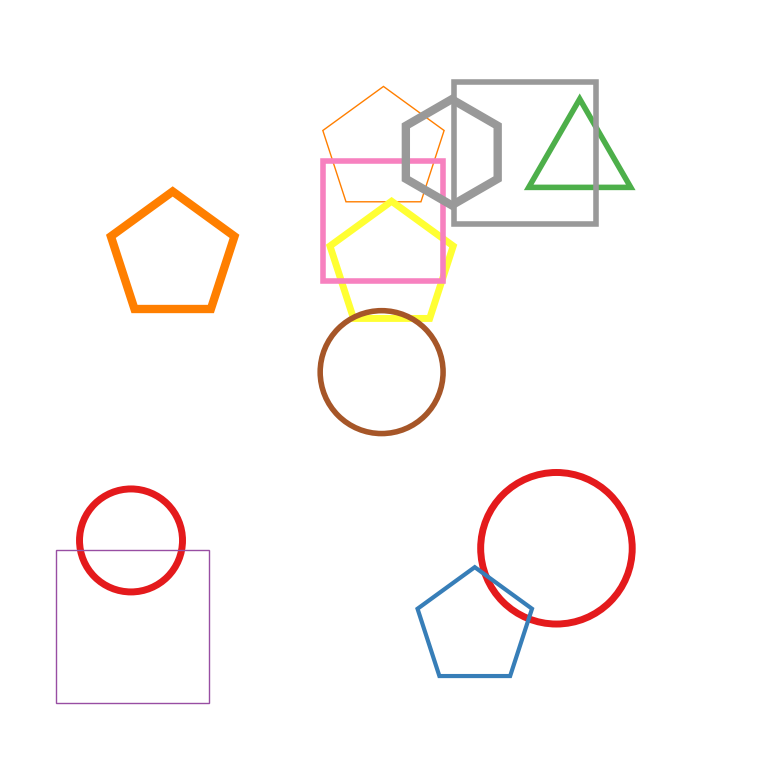[{"shape": "circle", "thickness": 2.5, "radius": 0.49, "center": [0.723, 0.288]}, {"shape": "circle", "thickness": 2.5, "radius": 0.33, "center": [0.17, 0.298]}, {"shape": "pentagon", "thickness": 1.5, "radius": 0.39, "center": [0.617, 0.185]}, {"shape": "triangle", "thickness": 2, "radius": 0.38, "center": [0.753, 0.795]}, {"shape": "square", "thickness": 0.5, "radius": 0.5, "center": [0.172, 0.186]}, {"shape": "pentagon", "thickness": 3, "radius": 0.42, "center": [0.224, 0.667]}, {"shape": "pentagon", "thickness": 0.5, "radius": 0.41, "center": [0.498, 0.805]}, {"shape": "pentagon", "thickness": 2.5, "radius": 0.42, "center": [0.509, 0.655]}, {"shape": "circle", "thickness": 2, "radius": 0.4, "center": [0.496, 0.517]}, {"shape": "square", "thickness": 2, "radius": 0.39, "center": [0.497, 0.713]}, {"shape": "hexagon", "thickness": 3, "radius": 0.34, "center": [0.587, 0.802]}, {"shape": "square", "thickness": 2, "radius": 0.46, "center": [0.682, 0.801]}]